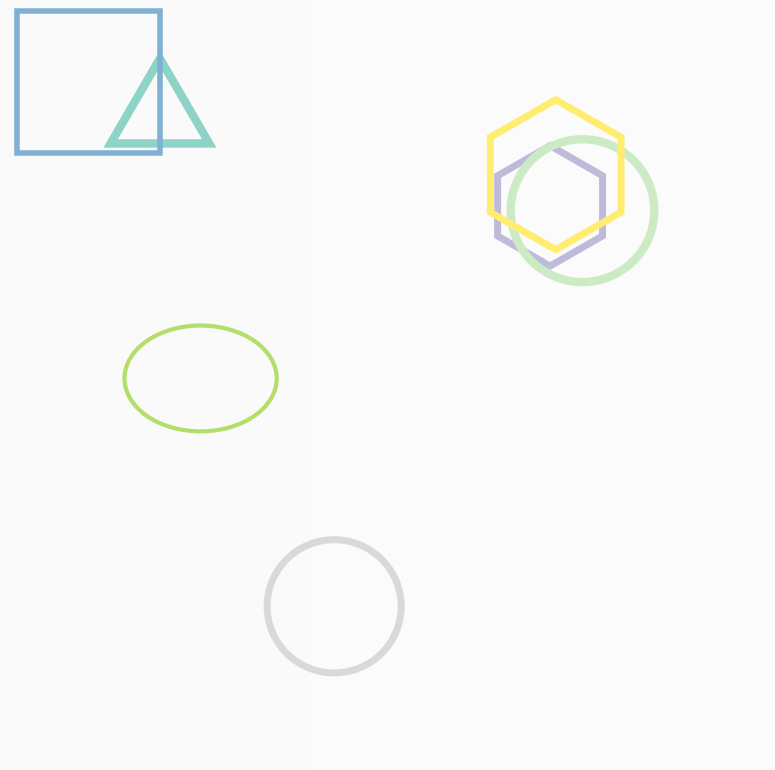[{"shape": "triangle", "thickness": 3, "radius": 0.37, "center": [0.206, 0.85]}, {"shape": "hexagon", "thickness": 2.5, "radius": 0.39, "center": [0.71, 0.733]}, {"shape": "square", "thickness": 2, "radius": 0.46, "center": [0.114, 0.894]}, {"shape": "oval", "thickness": 1.5, "radius": 0.49, "center": [0.259, 0.509]}, {"shape": "circle", "thickness": 2.5, "radius": 0.43, "center": [0.431, 0.213]}, {"shape": "circle", "thickness": 3, "radius": 0.46, "center": [0.752, 0.726]}, {"shape": "hexagon", "thickness": 2.5, "radius": 0.49, "center": [0.717, 0.773]}]